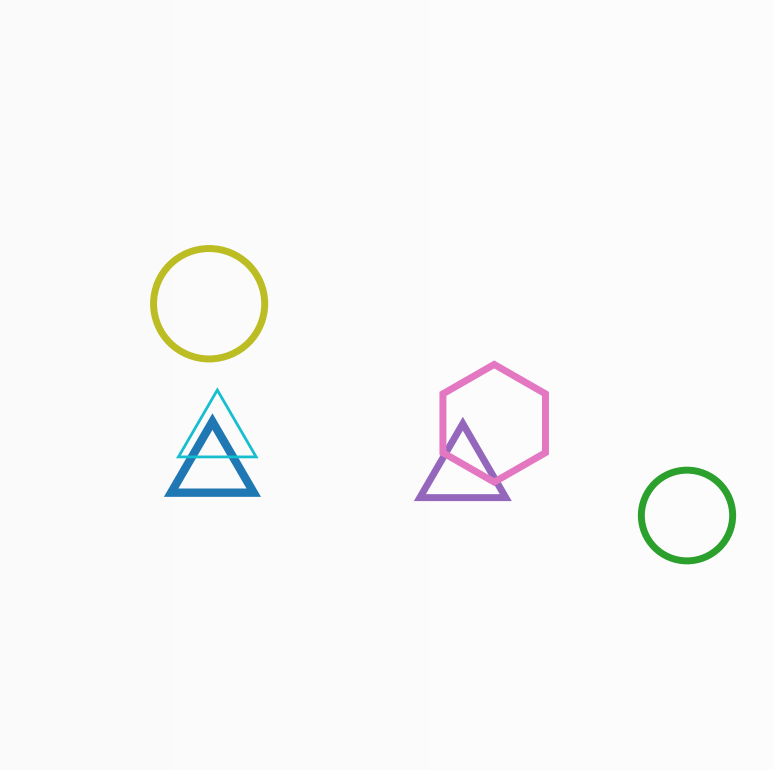[{"shape": "triangle", "thickness": 3, "radius": 0.31, "center": [0.274, 0.391]}, {"shape": "circle", "thickness": 2.5, "radius": 0.29, "center": [0.886, 0.331]}, {"shape": "triangle", "thickness": 2.5, "radius": 0.32, "center": [0.597, 0.386]}, {"shape": "hexagon", "thickness": 2.5, "radius": 0.38, "center": [0.638, 0.45]}, {"shape": "circle", "thickness": 2.5, "radius": 0.36, "center": [0.27, 0.606]}, {"shape": "triangle", "thickness": 1, "radius": 0.29, "center": [0.28, 0.436]}]